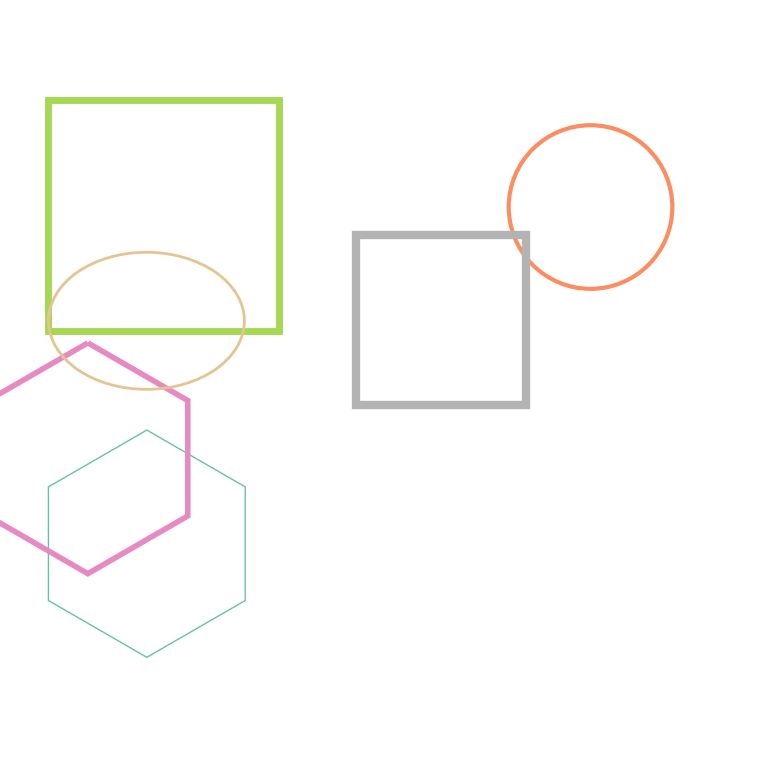[{"shape": "hexagon", "thickness": 0.5, "radius": 0.74, "center": [0.191, 0.294]}, {"shape": "circle", "thickness": 1.5, "radius": 0.53, "center": [0.767, 0.731]}, {"shape": "hexagon", "thickness": 2, "radius": 0.75, "center": [0.114, 0.405]}, {"shape": "square", "thickness": 2.5, "radius": 0.75, "center": [0.212, 0.72]}, {"shape": "oval", "thickness": 1, "radius": 0.64, "center": [0.19, 0.583]}, {"shape": "square", "thickness": 3, "radius": 0.55, "center": [0.572, 0.585]}]